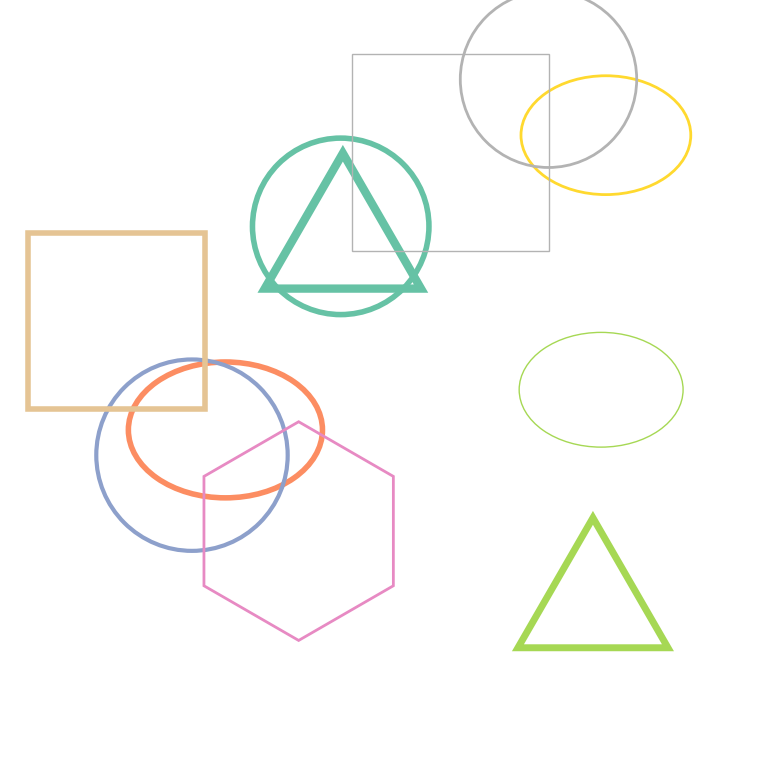[{"shape": "circle", "thickness": 2, "radius": 0.57, "center": [0.442, 0.706]}, {"shape": "triangle", "thickness": 3, "radius": 0.59, "center": [0.445, 0.684]}, {"shape": "oval", "thickness": 2, "radius": 0.63, "center": [0.293, 0.442]}, {"shape": "circle", "thickness": 1.5, "radius": 0.62, "center": [0.249, 0.409]}, {"shape": "hexagon", "thickness": 1, "radius": 0.71, "center": [0.388, 0.31]}, {"shape": "triangle", "thickness": 2.5, "radius": 0.56, "center": [0.77, 0.215]}, {"shape": "oval", "thickness": 0.5, "radius": 0.53, "center": [0.781, 0.494]}, {"shape": "oval", "thickness": 1, "radius": 0.55, "center": [0.787, 0.824]}, {"shape": "square", "thickness": 2, "radius": 0.57, "center": [0.151, 0.583]}, {"shape": "square", "thickness": 0.5, "radius": 0.64, "center": [0.585, 0.802]}, {"shape": "circle", "thickness": 1, "radius": 0.57, "center": [0.712, 0.897]}]